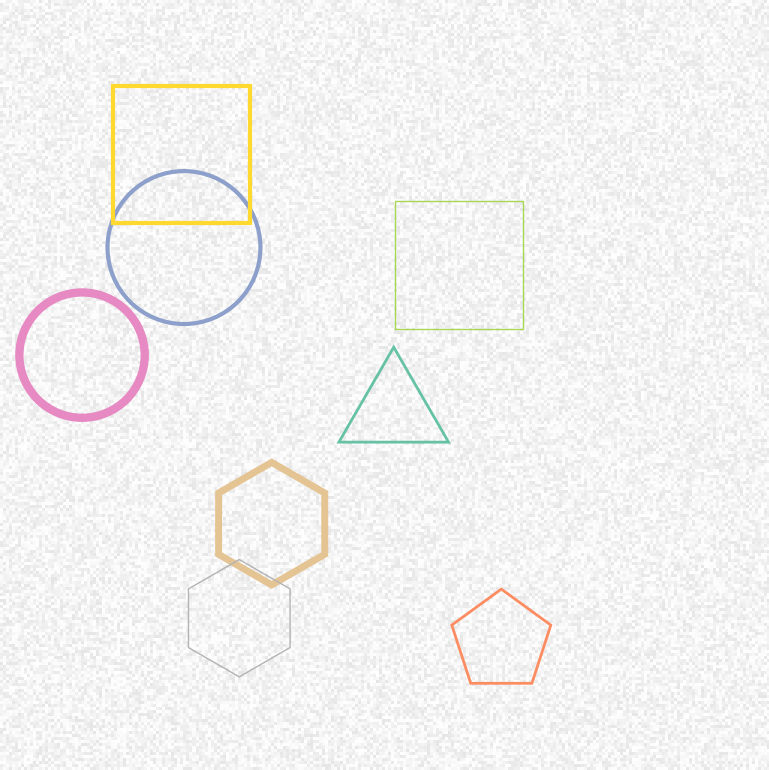[{"shape": "triangle", "thickness": 1, "radius": 0.41, "center": [0.511, 0.467]}, {"shape": "pentagon", "thickness": 1, "radius": 0.34, "center": [0.651, 0.167]}, {"shape": "circle", "thickness": 1.5, "radius": 0.5, "center": [0.239, 0.678]}, {"shape": "circle", "thickness": 3, "radius": 0.41, "center": [0.107, 0.539]}, {"shape": "square", "thickness": 0.5, "radius": 0.42, "center": [0.596, 0.656]}, {"shape": "square", "thickness": 1.5, "radius": 0.45, "center": [0.236, 0.799]}, {"shape": "hexagon", "thickness": 2.5, "radius": 0.4, "center": [0.353, 0.32]}, {"shape": "hexagon", "thickness": 0.5, "radius": 0.38, "center": [0.311, 0.197]}]